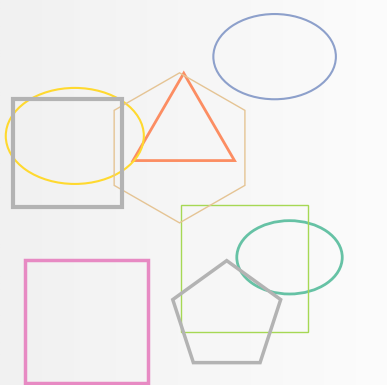[{"shape": "oval", "thickness": 2, "radius": 0.68, "center": [0.747, 0.332]}, {"shape": "triangle", "thickness": 2, "radius": 0.76, "center": [0.474, 0.659]}, {"shape": "oval", "thickness": 1.5, "radius": 0.79, "center": [0.709, 0.853]}, {"shape": "square", "thickness": 2.5, "radius": 0.8, "center": [0.223, 0.166]}, {"shape": "square", "thickness": 1, "radius": 0.82, "center": [0.631, 0.304]}, {"shape": "oval", "thickness": 1.5, "radius": 0.89, "center": [0.193, 0.647]}, {"shape": "hexagon", "thickness": 1, "radius": 0.97, "center": [0.463, 0.616]}, {"shape": "pentagon", "thickness": 2.5, "radius": 0.73, "center": [0.585, 0.177]}, {"shape": "square", "thickness": 3, "radius": 0.7, "center": [0.174, 0.603]}]